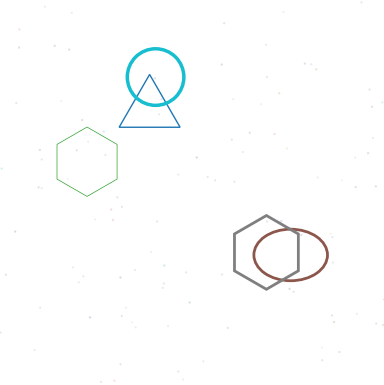[{"shape": "triangle", "thickness": 1, "radius": 0.46, "center": [0.389, 0.715]}, {"shape": "hexagon", "thickness": 0.5, "radius": 0.45, "center": [0.226, 0.58]}, {"shape": "oval", "thickness": 2, "radius": 0.48, "center": [0.755, 0.338]}, {"shape": "hexagon", "thickness": 2, "radius": 0.48, "center": [0.692, 0.344]}, {"shape": "circle", "thickness": 2.5, "radius": 0.37, "center": [0.404, 0.8]}]